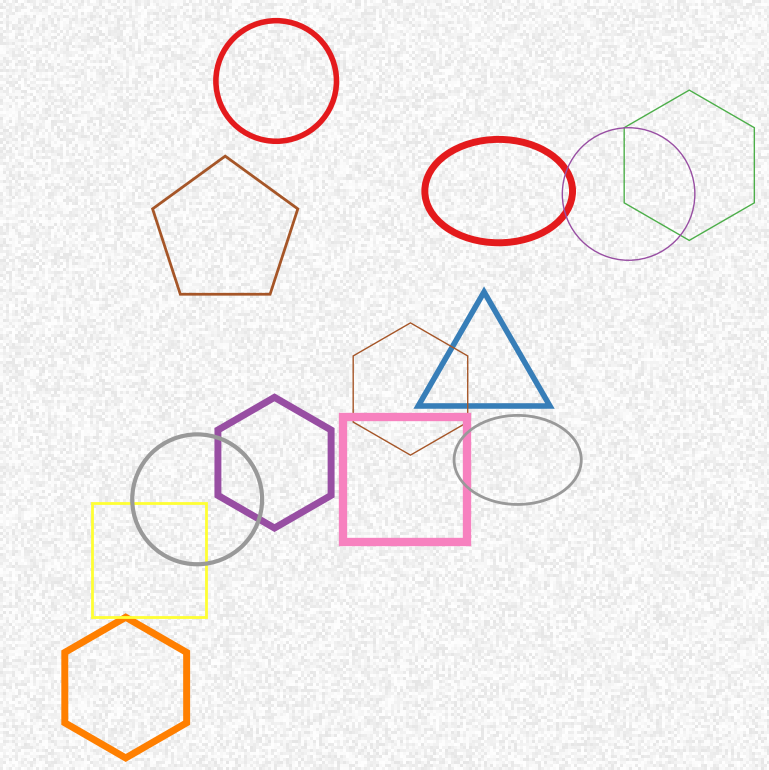[{"shape": "circle", "thickness": 2, "radius": 0.39, "center": [0.359, 0.895]}, {"shape": "oval", "thickness": 2.5, "radius": 0.48, "center": [0.648, 0.752]}, {"shape": "triangle", "thickness": 2, "radius": 0.49, "center": [0.629, 0.522]}, {"shape": "hexagon", "thickness": 0.5, "radius": 0.49, "center": [0.895, 0.785]}, {"shape": "hexagon", "thickness": 2.5, "radius": 0.42, "center": [0.357, 0.399]}, {"shape": "circle", "thickness": 0.5, "radius": 0.43, "center": [0.816, 0.748]}, {"shape": "hexagon", "thickness": 2.5, "radius": 0.46, "center": [0.163, 0.107]}, {"shape": "square", "thickness": 1, "radius": 0.37, "center": [0.194, 0.273]}, {"shape": "hexagon", "thickness": 0.5, "radius": 0.43, "center": [0.533, 0.495]}, {"shape": "pentagon", "thickness": 1, "radius": 0.5, "center": [0.292, 0.698]}, {"shape": "square", "thickness": 3, "radius": 0.4, "center": [0.526, 0.377]}, {"shape": "oval", "thickness": 1, "radius": 0.41, "center": [0.672, 0.403]}, {"shape": "circle", "thickness": 1.5, "radius": 0.42, "center": [0.256, 0.352]}]